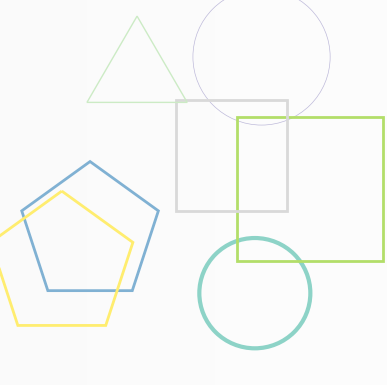[{"shape": "circle", "thickness": 3, "radius": 0.72, "center": [0.658, 0.239]}, {"shape": "circle", "thickness": 0.5, "radius": 0.89, "center": [0.675, 0.852]}, {"shape": "pentagon", "thickness": 2, "radius": 0.93, "center": [0.232, 0.395]}, {"shape": "square", "thickness": 2, "radius": 0.94, "center": [0.8, 0.509]}, {"shape": "square", "thickness": 2, "radius": 0.72, "center": [0.597, 0.596]}, {"shape": "triangle", "thickness": 1, "radius": 0.75, "center": [0.354, 0.809]}, {"shape": "pentagon", "thickness": 2, "radius": 0.96, "center": [0.159, 0.311]}]